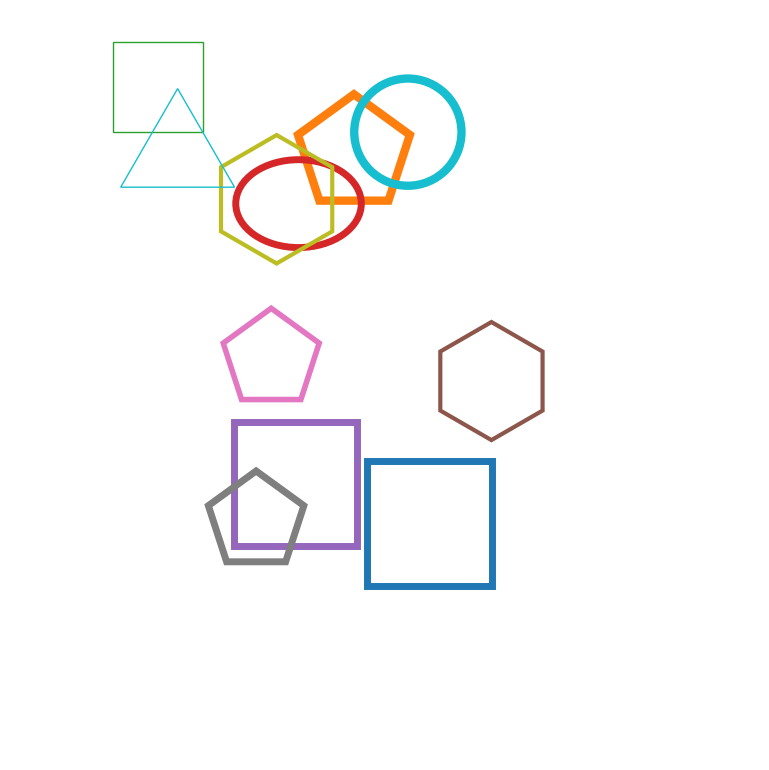[{"shape": "square", "thickness": 2.5, "radius": 0.4, "center": [0.558, 0.321]}, {"shape": "pentagon", "thickness": 3, "radius": 0.38, "center": [0.46, 0.801]}, {"shape": "square", "thickness": 0.5, "radius": 0.29, "center": [0.205, 0.887]}, {"shape": "oval", "thickness": 2.5, "radius": 0.41, "center": [0.388, 0.736]}, {"shape": "square", "thickness": 2.5, "radius": 0.4, "center": [0.384, 0.372]}, {"shape": "hexagon", "thickness": 1.5, "radius": 0.38, "center": [0.638, 0.505]}, {"shape": "pentagon", "thickness": 2, "radius": 0.33, "center": [0.352, 0.534]}, {"shape": "pentagon", "thickness": 2.5, "radius": 0.33, "center": [0.333, 0.323]}, {"shape": "hexagon", "thickness": 1.5, "radius": 0.42, "center": [0.359, 0.741]}, {"shape": "triangle", "thickness": 0.5, "radius": 0.43, "center": [0.231, 0.8]}, {"shape": "circle", "thickness": 3, "radius": 0.35, "center": [0.53, 0.828]}]